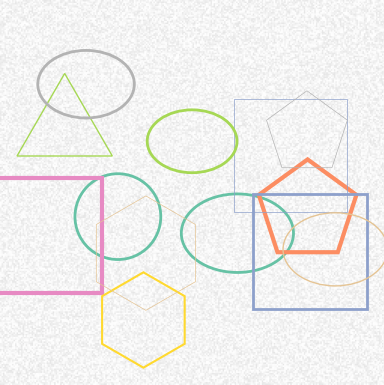[{"shape": "circle", "thickness": 2, "radius": 0.56, "center": [0.306, 0.437]}, {"shape": "oval", "thickness": 2, "radius": 0.73, "center": [0.617, 0.394]}, {"shape": "pentagon", "thickness": 3, "radius": 0.67, "center": [0.799, 0.453]}, {"shape": "square", "thickness": 0.5, "radius": 0.73, "center": [0.754, 0.597]}, {"shape": "square", "thickness": 2, "radius": 0.75, "center": [0.805, 0.346]}, {"shape": "square", "thickness": 3, "radius": 0.75, "center": [0.116, 0.388]}, {"shape": "oval", "thickness": 2, "radius": 0.58, "center": [0.499, 0.633]}, {"shape": "triangle", "thickness": 1, "radius": 0.71, "center": [0.168, 0.666]}, {"shape": "hexagon", "thickness": 1.5, "radius": 0.62, "center": [0.372, 0.169]}, {"shape": "hexagon", "thickness": 0.5, "radius": 0.74, "center": [0.379, 0.343]}, {"shape": "oval", "thickness": 1, "radius": 0.68, "center": [0.871, 0.352]}, {"shape": "oval", "thickness": 2, "radius": 0.63, "center": [0.224, 0.781]}, {"shape": "pentagon", "thickness": 0.5, "radius": 0.55, "center": [0.797, 0.654]}]